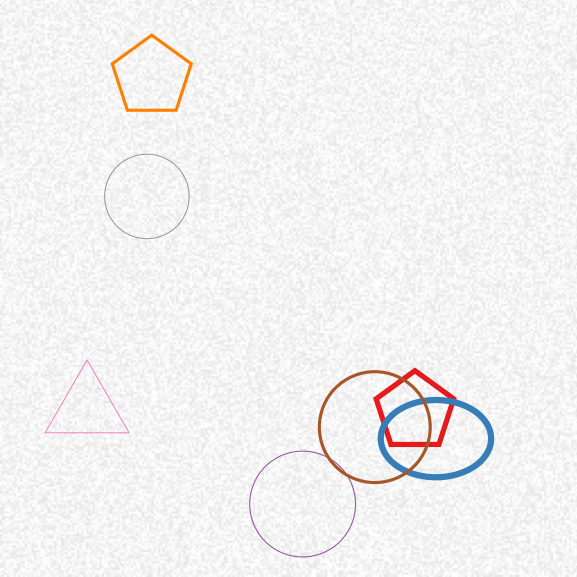[{"shape": "pentagon", "thickness": 2.5, "radius": 0.35, "center": [0.719, 0.287]}, {"shape": "oval", "thickness": 3, "radius": 0.48, "center": [0.755, 0.24]}, {"shape": "circle", "thickness": 0.5, "radius": 0.46, "center": [0.524, 0.126]}, {"shape": "pentagon", "thickness": 1.5, "radius": 0.36, "center": [0.263, 0.866]}, {"shape": "circle", "thickness": 1.5, "radius": 0.48, "center": [0.649, 0.26]}, {"shape": "triangle", "thickness": 0.5, "radius": 0.42, "center": [0.151, 0.292]}, {"shape": "circle", "thickness": 0.5, "radius": 0.37, "center": [0.254, 0.659]}]